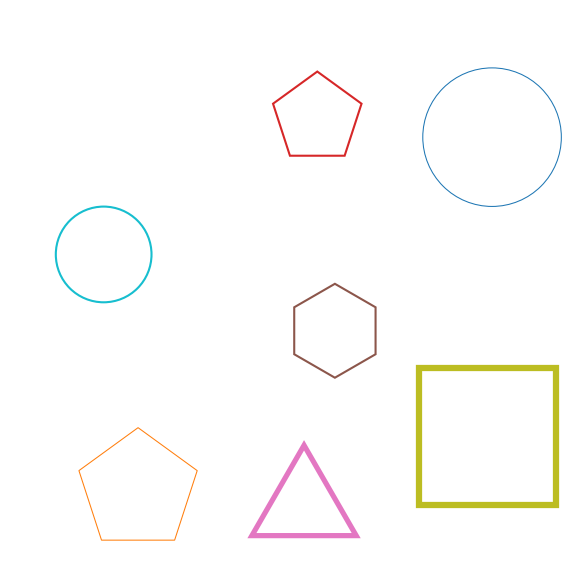[{"shape": "circle", "thickness": 0.5, "radius": 0.6, "center": [0.852, 0.762]}, {"shape": "pentagon", "thickness": 0.5, "radius": 0.54, "center": [0.239, 0.151]}, {"shape": "pentagon", "thickness": 1, "radius": 0.4, "center": [0.549, 0.795]}, {"shape": "hexagon", "thickness": 1, "radius": 0.41, "center": [0.58, 0.426]}, {"shape": "triangle", "thickness": 2.5, "radius": 0.52, "center": [0.526, 0.124]}, {"shape": "square", "thickness": 3, "radius": 0.59, "center": [0.844, 0.243]}, {"shape": "circle", "thickness": 1, "radius": 0.41, "center": [0.18, 0.559]}]